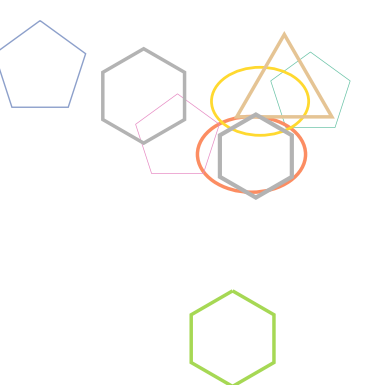[{"shape": "pentagon", "thickness": 0.5, "radius": 0.54, "center": [0.806, 0.756]}, {"shape": "oval", "thickness": 2.5, "radius": 0.7, "center": [0.653, 0.599]}, {"shape": "pentagon", "thickness": 1, "radius": 0.62, "center": [0.104, 0.822]}, {"shape": "pentagon", "thickness": 0.5, "radius": 0.57, "center": [0.461, 0.642]}, {"shape": "hexagon", "thickness": 2.5, "radius": 0.62, "center": [0.604, 0.12]}, {"shape": "oval", "thickness": 2, "radius": 0.63, "center": [0.676, 0.737]}, {"shape": "triangle", "thickness": 2.5, "radius": 0.71, "center": [0.738, 0.768]}, {"shape": "hexagon", "thickness": 2.5, "radius": 0.61, "center": [0.373, 0.751]}, {"shape": "hexagon", "thickness": 3, "radius": 0.54, "center": [0.665, 0.595]}]